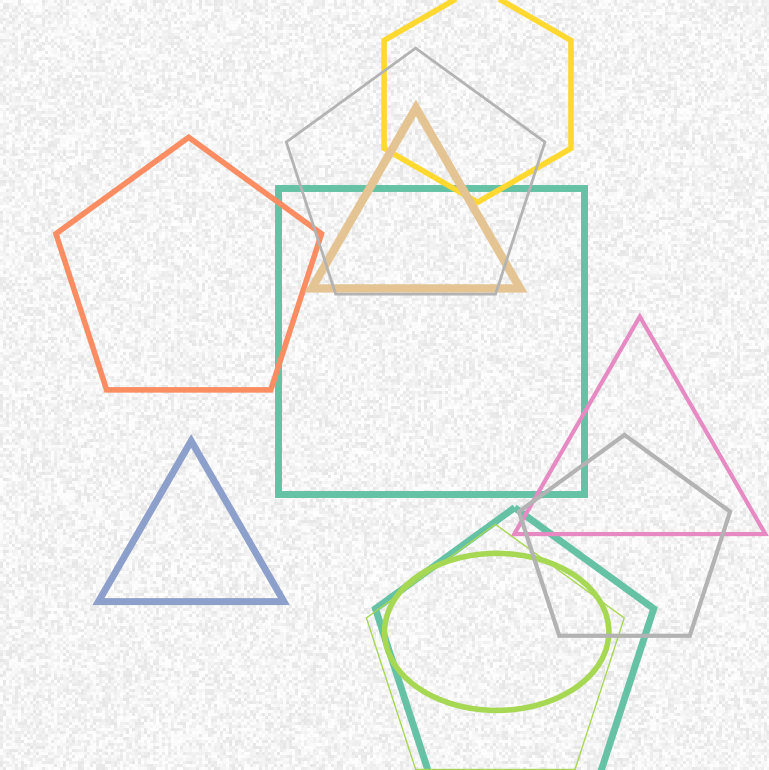[{"shape": "pentagon", "thickness": 2.5, "radius": 0.95, "center": [0.668, 0.151]}, {"shape": "square", "thickness": 2.5, "radius": 0.99, "center": [0.56, 0.557]}, {"shape": "pentagon", "thickness": 2, "radius": 0.91, "center": [0.245, 0.64]}, {"shape": "triangle", "thickness": 2.5, "radius": 0.7, "center": [0.248, 0.288]}, {"shape": "triangle", "thickness": 1.5, "radius": 0.94, "center": [0.831, 0.401]}, {"shape": "oval", "thickness": 2, "radius": 0.73, "center": [0.645, 0.179]}, {"shape": "pentagon", "thickness": 0.5, "radius": 0.88, "center": [0.643, 0.143]}, {"shape": "hexagon", "thickness": 2, "radius": 0.7, "center": [0.62, 0.877]}, {"shape": "triangle", "thickness": 3, "radius": 0.78, "center": [0.54, 0.704]}, {"shape": "pentagon", "thickness": 1.5, "radius": 0.72, "center": [0.811, 0.291]}, {"shape": "pentagon", "thickness": 1, "radius": 0.88, "center": [0.54, 0.761]}]